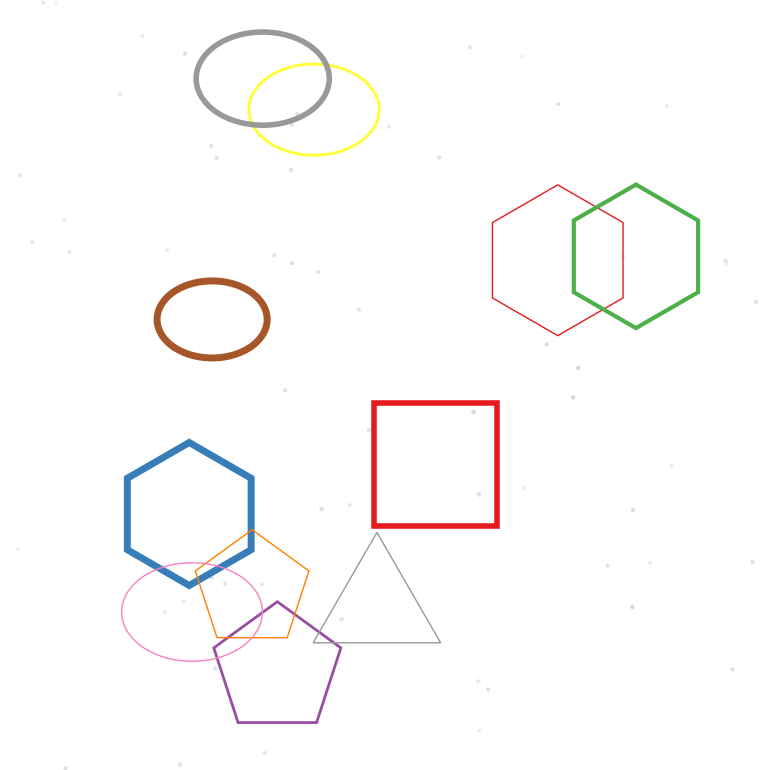[{"shape": "hexagon", "thickness": 0.5, "radius": 0.49, "center": [0.724, 0.662]}, {"shape": "square", "thickness": 2, "radius": 0.4, "center": [0.566, 0.397]}, {"shape": "hexagon", "thickness": 2.5, "radius": 0.46, "center": [0.246, 0.332]}, {"shape": "hexagon", "thickness": 1.5, "radius": 0.47, "center": [0.826, 0.667]}, {"shape": "pentagon", "thickness": 1, "radius": 0.43, "center": [0.36, 0.132]}, {"shape": "pentagon", "thickness": 0.5, "radius": 0.39, "center": [0.327, 0.235]}, {"shape": "oval", "thickness": 1, "radius": 0.42, "center": [0.408, 0.858]}, {"shape": "oval", "thickness": 2.5, "radius": 0.36, "center": [0.275, 0.585]}, {"shape": "oval", "thickness": 0.5, "radius": 0.46, "center": [0.249, 0.205]}, {"shape": "triangle", "thickness": 0.5, "radius": 0.48, "center": [0.49, 0.213]}, {"shape": "oval", "thickness": 2, "radius": 0.43, "center": [0.341, 0.898]}]